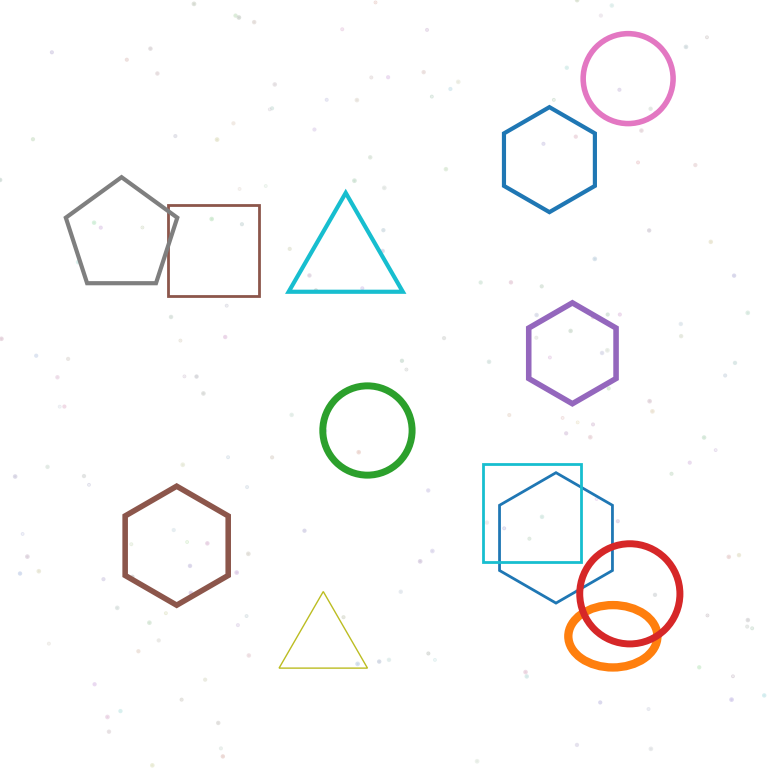[{"shape": "hexagon", "thickness": 1, "radius": 0.42, "center": [0.722, 0.301]}, {"shape": "hexagon", "thickness": 1.5, "radius": 0.34, "center": [0.714, 0.793]}, {"shape": "oval", "thickness": 3, "radius": 0.29, "center": [0.796, 0.174]}, {"shape": "circle", "thickness": 2.5, "radius": 0.29, "center": [0.477, 0.441]}, {"shape": "circle", "thickness": 2.5, "radius": 0.33, "center": [0.818, 0.229]}, {"shape": "hexagon", "thickness": 2, "radius": 0.33, "center": [0.743, 0.541]}, {"shape": "square", "thickness": 1, "radius": 0.3, "center": [0.277, 0.674]}, {"shape": "hexagon", "thickness": 2, "radius": 0.39, "center": [0.229, 0.291]}, {"shape": "circle", "thickness": 2, "radius": 0.29, "center": [0.816, 0.898]}, {"shape": "pentagon", "thickness": 1.5, "radius": 0.38, "center": [0.158, 0.694]}, {"shape": "triangle", "thickness": 0.5, "radius": 0.33, "center": [0.42, 0.165]}, {"shape": "triangle", "thickness": 1.5, "radius": 0.43, "center": [0.449, 0.664]}, {"shape": "square", "thickness": 1, "radius": 0.32, "center": [0.691, 0.334]}]